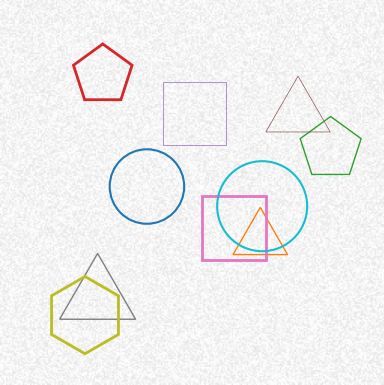[{"shape": "circle", "thickness": 1.5, "radius": 0.48, "center": [0.382, 0.516]}, {"shape": "triangle", "thickness": 1, "radius": 0.41, "center": [0.676, 0.38]}, {"shape": "pentagon", "thickness": 1, "radius": 0.42, "center": [0.859, 0.614]}, {"shape": "pentagon", "thickness": 2, "radius": 0.4, "center": [0.267, 0.806]}, {"shape": "square", "thickness": 0.5, "radius": 0.41, "center": [0.506, 0.704]}, {"shape": "triangle", "thickness": 0.5, "radius": 0.48, "center": [0.774, 0.706]}, {"shape": "square", "thickness": 2, "radius": 0.41, "center": [0.609, 0.408]}, {"shape": "triangle", "thickness": 1, "radius": 0.57, "center": [0.254, 0.228]}, {"shape": "hexagon", "thickness": 2, "radius": 0.5, "center": [0.221, 0.182]}, {"shape": "circle", "thickness": 1.5, "radius": 0.58, "center": [0.681, 0.464]}]